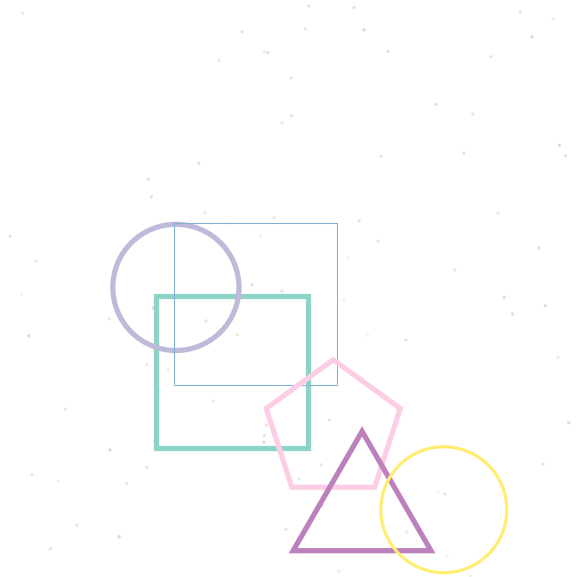[{"shape": "square", "thickness": 2.5, "radius": 0.66, "center": [0.402, 0.355]}, {"shape": "circle", "thickness": 2.5, "radius": 0.55, "center": [0.305, 0.501]}, {"shape": "square", "thickness": 0.5, "radius": 0.7, "center": [0.442, 0.473]}, {"shape": "pentagon", "thickness": 2.5, "radius": 0.61, "center": [0.577, 0.254]}, {"shape": "triangle", "thickness": 2.5, "radius": 0.69, "center": [0.627, 0.114]}, {"shape": "circle", "thickness": 1.5, "radius": 0.55, "center": [0.769, 0.117]}]